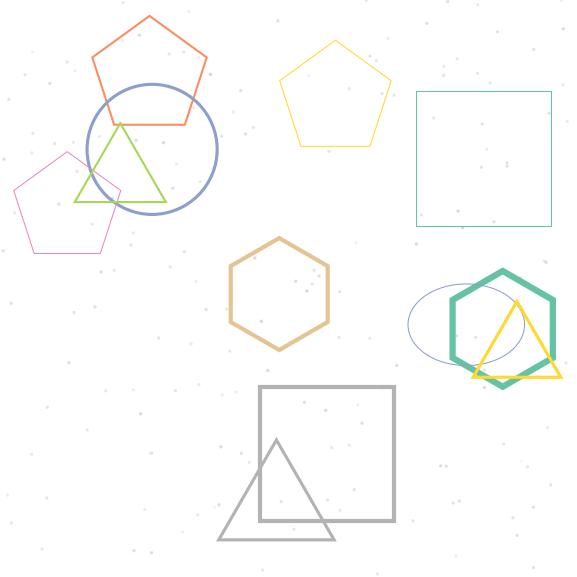[{"shape": "hexagon", "thickness": 3, "radius": 0.5, "center": [0.871, 0.43]}, {"shape": "square", "thickness": 0.5, "radius": 0.59, "center": [0.838, 0.724]}, {"shape": "pentagon", "thickness": 1, "radius": 0.52, "center": [0.259, 0.867]}, {"shape": "circle", "thickness": 1.5, "radius": 0.56, "center": [0.263, 0.74]}, {"shape": "oval", "thickness": 0.5, "radius": 0.5, "center": [0.807, 0.437]}, {"shape": "pentagon", "thickness": 0.5, "radius": 0.49, "center": [0.116, 0.639]}, {"shape": "triangle", "thickness": 1, "radius": 0.46, "center": [0.208, 0.695]}, {"shape": "pentagon", "thickness": 0.5, "radius": 0.51, "center": [0.581, 0.828]}, {"shape": "triangle", "thickness": 1.5, "radius": 0.44, "center": [0.895, 0.39]}, {"shape": "hexagon", "thickness": 2, "radius": 0.48, "center": [0.483, 0.49]}, {"shape": "triangle", "thickness": 1.5, "radius": 0.58, "center": [0.479, 0.122]}, {"shape": "square", "thickness": 2, "radius": 0.58, "center": [0.566, 0.213]}]